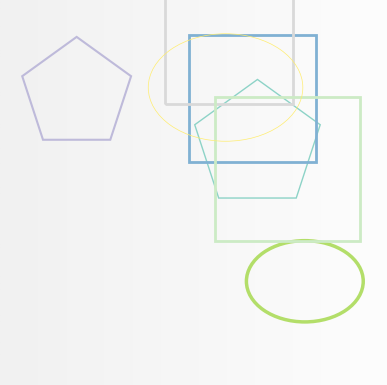[{"shape": "pentagon", "thickness": 1, "radius": 0.85, "center": [0.664, 0.623]}, {"shape": "pentagon", "thickness": 1.5, "radius": 0.74, "center": [0.198, 0.756]}, {"shape": "square", "thickness": 2, "radius": 0.82, "center": [0.651, 0.744]}, {"shape": "oval", "thickness": 2.5, "radius": 0.75, "center": [0.787, 0.269]}, {"shape": "square", "thickness": 2, "radius": 0.83, "center": [0.591, 0.896]}, {"shape": "square", "thickness": 2, "radius": 0.93, "center": [0.742, 0.561]}, {"shape": "oval", "thickness": 0.5, "radius": 1.0, "center": [0.582, 0.773]}]